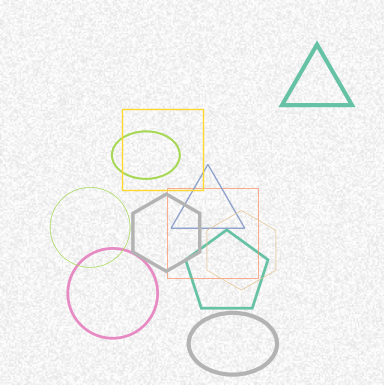[{"shape": "pentagon", "thickness": 2, "radius": 0.56, "center": [0.589, 0.291]}, {"shape": "triangle", "thickness": 3, "radius": 0.52, "center": [0.823, 0.779]}, {"shape": "square", "thickness": 0.5, "radius": 0.59, "center": [0.552, 0.395]}, {"shape": "triangle", "thickness": 1, "radius": 0.55, "center": [0.54, 0.462]}, {"shape": "circle", "thickness": 2, "radius": 0.58, "center": [0.293, 0.238]}, {"shape": "oval", "thickness": 1.5, "radius": 0.44, "center": [0.379, 0.597]}, {"shape": "circle", "thickness": 0.5, "radius": 0.52, "center": [0.234, 0.409]}, {"shape": "square", "thickness": 1, "radius": 0.52, "center": [0.422, 0.612]}, {"shape": "hexagon", "thickness": 0.5, "radius": 0.52, "center": [0.627, 0.35]}, {"shape": "oval", "thickness": 3, "radius": 0.57, "center": [0.605, 0.107]}, {"shape": "hexagon", "thickness": 2.5, "radius": 0.5, "center": [0.432, 0.396]}]